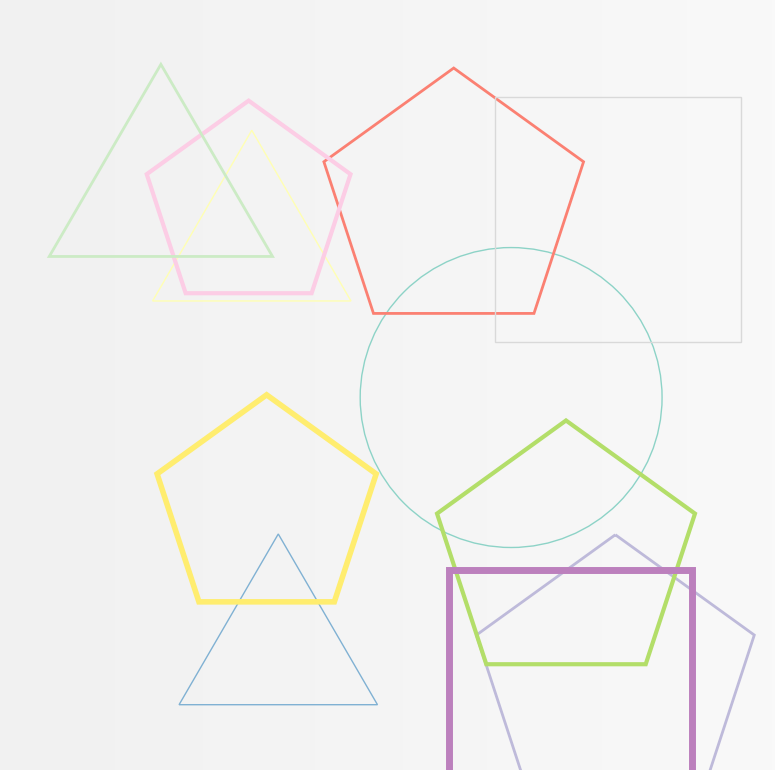[{"shape": "circle", "thickness": 0.5, "radius": 0.97, "center": [0.66, 0.484]}, {"shape": "triangle", "thickness": 0.5, "radius": 0.74, "center": [0.325, 0.683]}, {"shape": "pentagon", "thickness": 1, "radius": 0.94, "center": [0.794, 0.117]}, {"shape": "pentagon", "thickness": 1, "radius": 0.88, "center": [0.585, 0.735]}, {"shape": "triangle", "thickness": 0.5, "radius": 0.74, "center": [0.359, 0.159]}, {"shape": "pentagon", "thickness": 1.5, "radius": 0.87, "center": [0.73, 0.279]}, {"shape": "pentagon", "thickness": 1.5, "radius": 0.69, "center": [0.321, 0.731]}, {"shape": "square", "thickness": 0.5, "radius": 0.79, "center": [0.798, 0.715]}, {"shape": "square", "thickness": 2.5, "radius": 0.79, "center": [0.736, 0.103]}, {"shape": "triangle", "thickness": 1, "radius": 0.83, "center": [0.208, 0.75]}, {"shape": "pentagon", "thickness": 2, "radius": 0.74, "center": [0.344, 0.339]}]